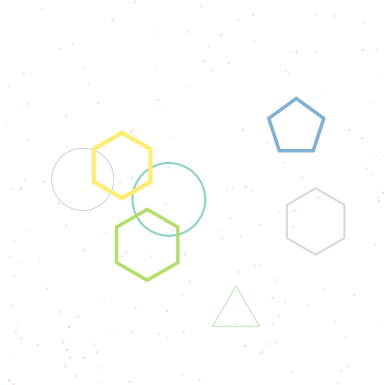[{"shape": "circle", "thickness": 1.5, "radius": 0.47, "center": [0.439, 0.482]}, {"shape": "circle", "thickness": 0.5, "radius": 0.4, "center": [0.215, 0.534]}, {"shape": "pentagon", "thickness": 2.5, "radius": 0.38, "center": [0.77, 0.669]}, {"shape": "hexagon", "thickness": 2.5, "radius": 0.46, "center": [0.382, 0.364]}, {"shape": "hexagon", "thickness": 1.5, "radius": 0.43, "center": [0.82, 0.425]}, {"shape": "triangle", "thickness": 1, "radius": 0.35, "center": [0.613, 0.187]}, {"shape": "hexagon", "thickness": 3, "radius": 0.42, "center": [0.317, 0.57]}]